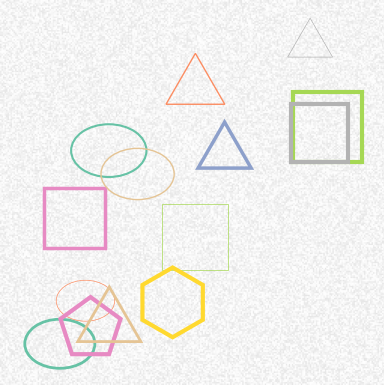[{"shape": "oval", "thickness": 2, "radius": 0.46, "center": [0.155, 0.107]}, {"shape": "oval", "thickness": 1.5, "radius": 0.49, "center": [0.283, 0.609]}, {"shape": "triangle", "thickness": 1, "radius": 0.44, "center": [0.507, 0.773]}, {"shape": "oval", "thickness": 0.5, "radius": 0.38, "center": [0.222, 0.219]}, {"shape": "triangle", "thickness": 2.5, "radius": 0.4, "center": [0.583, 0.603]}, {"shape": "square", "thickness": 2.5, "radius": 0.39, "center": [0.194, 0.434]}, {"shape": "pentagon", "thickness": 3, "radius": 0.41, "center": [0.235, 0.146]}, {"shape": "square", "thickness": 3, "radius": 0.45, "center": [0.851, 0.67]}, {"shape": "square", "thickness": 0.5, "radius": 0.43, "center": [0.507, 0.385]}, {"shape": "hexagon", "thickness": 3, "radius": 0.45, "center": [0.448, 0.215]}, {"shape": "triangle", "thickness": 2, "radius": 0.47, "center": [0.284, 0.16]}, {"shape": "oval", "thickness": 1, "radius": 0.48, "center": [0.357, 0.548]}, {"shape": "square", "thickness": 3, "radius": 0.37, "center": [0.83, 0.655]}, {"shape": "triangle", "thickness": 0.5, "radius": 0.34, "center": [0.805, 0.885]}]